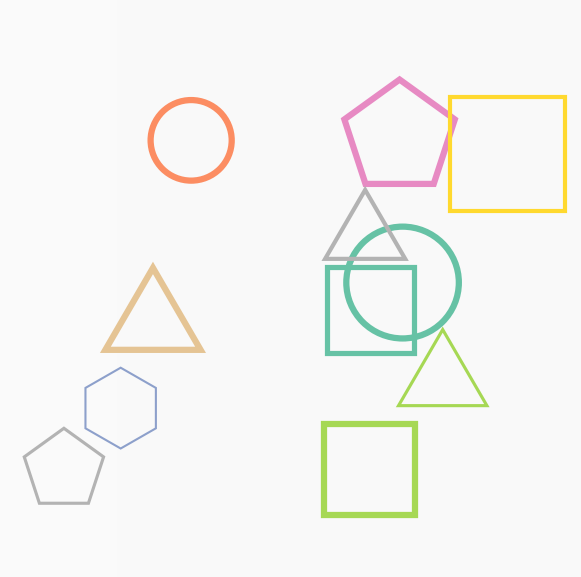[{"shape": "circle", "thickness": 3, "radius": 0.48, "center": [0.693, 0.51]}, {"shape": "square", "thickness": 2.5, "radius": 0.37, "center": [0.637, 0.463]}, {"shape": "circle", "thickness": 3, "radius": 0.35, "center": [0.329, 0.756]}, {"shape": "hexagon", "thickness": 1, "radius": 0.35, "center": [0.208, 0.292]}, {"shape": "pentagon", "thickness": 3, "radius": 0.5, "center": [0.687, 0.761]}, {"shape": "triangle", "thickness": 1.5, "radius": 0.44, "center": [0.762, 0.341]}, {"shape": "square", "thickness": 3, "radius": 0.39, "center": [0.636, 0.186]}, {"shape": "square", "thickness": 2, "radius": 0.49, "center": [0.874, 0.733]}, {"shape": "triangle", "thickness": 3, "radius": 0.47, "center": [0.263, 0.441]}, {"shape": "triangle", "thickness": 2, "radius": 0.4, "center": [0.628, 0.591]}, {"shape": "pentagon", "thickness": 1.5, "radius": 0.36, "center": [0.11, 0.186]}]